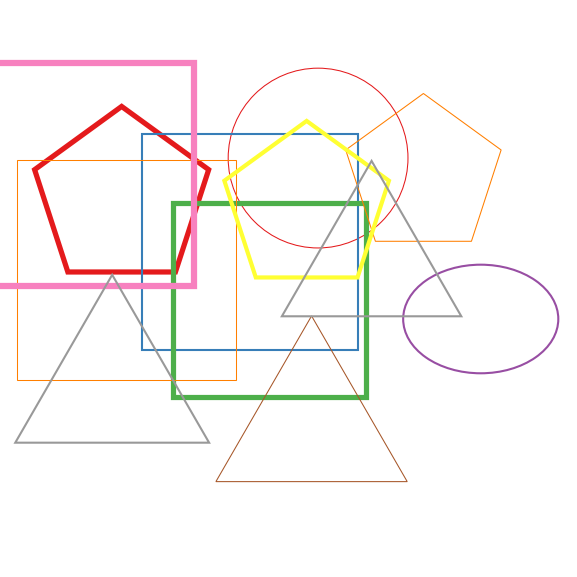[{"shape": "circle", "thickness": 0.5, "radius": 0.78, "center": [0.551, 0.725]}, {"shape": "pentagon", "thickness": 2.5, "radius": 0.79, "center": [0.211, 0.656]}, {"shape": "square", "thickness": 1, "radius": 0.94, "center": [0.433, 0.58]}, {"shape": "square", "thickness": 2.5, "radius": 0.84, "center": [0.467, 0.48]}, {"shape": "oval", "thickness": 1, "radius": 0.67, "center": [0.832, 0.447]}, {"shape": "square", "thickness": 0.5, "radius": 0.95, "center": [0.219, 0.531]}, {"shape": "pentagon", "thickness": 0.5, "radius": 0.71, "center": [0.733, 0.696]}, {"shape": "pentagon", "thickness": 2, "radius": 0.75, "center": [0.531, 0.64]}, {"shape": "triangle", "thickness": 0.5, "radius": 0.96, "center": [0.54, 0.261]}, {"shape": "square", "thickness": 3, "radius": 0.96, "center": [0.143, 0.697]}, {"shape": "triangle", "thickness": 1, "radius": 0.9, "center": [0.643, 0.541]}, {"shape": "triangle", "thickness": 1, "radius": 0.97, "center": [0.194, 0.329]}]